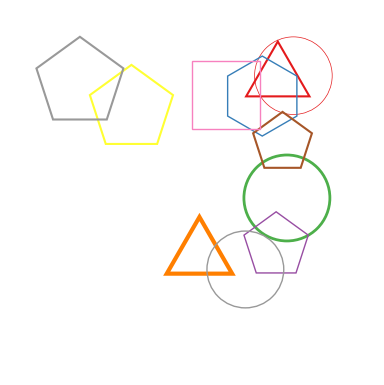[{"shape": "circle", "thickness": 0.5, "radius": 0.5, "center": [0.762, 0.803]}, {"shape": "triangle", "thickness": 1.5, "radius": 0.47, "center": [0.722, 0.797]}, {"shape": "hexagon", "thickness": 1, "radius": 0.52, "center": [0.681, 0.75]}, {"shape": "circle", "thickness": 2, "radius": 0.56, "center": [0.745, 0.486]}, {"shape": "pentagon", "thickness": 1, "radius": 0.44, "center": [0.717, 0.362]}, {"shape": "triangle", "thickness": 3, "radius": 0.49, "center": [0.518, 0.338]}, {"shape": "pentagon", "thickness": 1.5, "radius": 0.57, "center": [0.341, 0.718]}, {"shape": "pentagon", "thickness": 1.5, "radius": 0.4, "center": [0.734, 0.629]}, {"shape": "square", "thickness": 1, "radius": 0.44, "center": [0.587, 0.754]}, {"shape": "circle", "thickness": 1, "radius": 0.5, "center": [0.637, 0.3]}, {"shape": "pentagon", "thickness": 1.5, "radius": 0.59, "center": [0.208, 0.786]}]